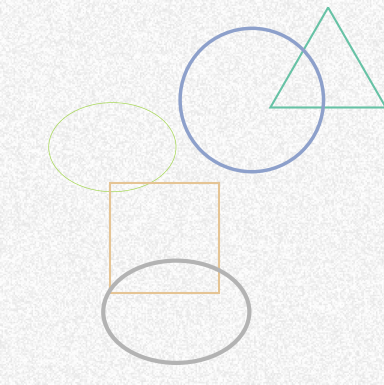[{"shape": "triangle", "thickness": 1.5, "radius": 0.87, "center": [0.852, 0.807]}, {"shape": "circle", "thickness": 2.5, "radius": 0.93, "center": [0.654, 0.74]}, {"shape": "oval", "thickness": 0.5, "radius": 0.83, "center": [0.292, 0.618]}, {"shape": "square", "thickness": 1.5, "radius": 0.71, "center": [0.427, 0.381]}, {"shape": "oval", "thickness": 3, "radius": 0.95, "center": [0.458, 0.19]}]